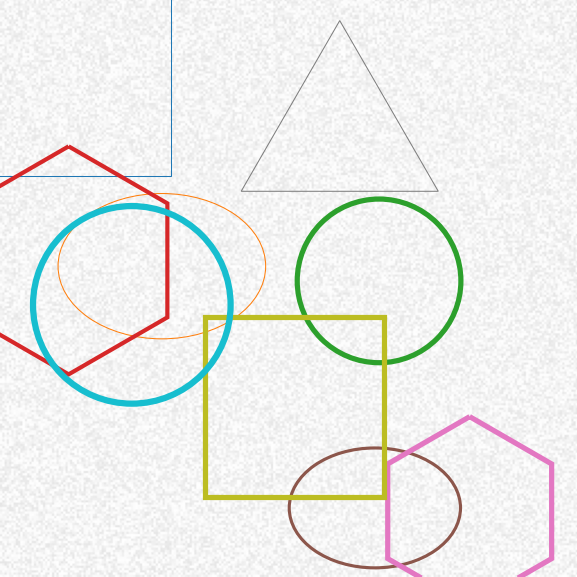[{"shape": "square", "thickness": 0.5, "radius": 0.86, "center": [0.123, 0.866]}, {"shape": "oval", "thickness": 0.5, "radius": 0.9, "center": [0.28, 0.538]}, {"shape": "circle", "thickness": 2.5, "radius": 0.71, "center": [0.656, 0.513]}, {"shape": "hexagon", "thickness": 2, "radius": 0.99, "center": [0.119, 0.548]}, {"shape": "oval", "thickness": 1.5, "radius": 0.74, "center": [0.649, 0.12]}, {"shape": "hexagon", "thickness": 2.5, "radius": 0.82, "center": [0.813, 0.114]}, {"shape": "triangle", "thickness": 0.5, "radius": 0.99, "center": [0.588, 0.766]}, {"shape": "square", "thickness": 2.5, "radius": 0.78, "center": [0.51, 0.294]}, {"shape": "circle", "thickness": 3, "radius": 0.86, "center": [0.228, 0.471]}]